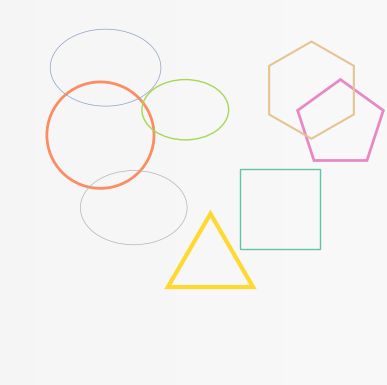[{"shape": "square", "thickness": 1, "radius": 0.52, "center": [0.723, 0.458]}, {"shape": "circle", "thickness": 2, "radius": 0.69, "center": [0.259, 0.649]}, {"shape": "oval", "thickness": 0.5, "radius": 0.71, "center": [0.272, 0.824]}, {"shape": "pentagon", "thickness": 2, "radius": 0.58, "center": [0.879, 0.677]}, {"shape": "oval", "thickness": 1, "radius": 0.56, "center": [0.478, 0.715]}, {"shape": "triangle", "thickness": 3, "radius": 0.63, "center": [0.543, 0.318]}, {"shape": "hexagon", "thickness": 1.5, "radius": 0.63, "center": [0.804, 0.766]}, {"shape": "oval", "thickness": 0.5, "radius": 0.69, "center": [0.345, 0.461]}]